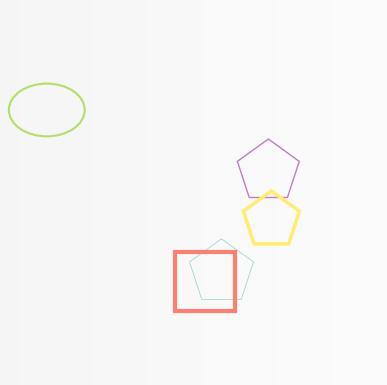[{"shape": "pentagon", "thickness": 0.5, "radius": 0.43, "center": [0.572, 0.293]}, {"shape": "square", "thickness": 3, "radius": 0.38, "center": [0.529, 0.269]}, {"shape": "oval", "thickness": 1.5, "radius": 0.49, "center": [0.121, 0.714]}, {"shape": "pentagon", "thickness": 1, "radius": 0.42, "center": [0.692, 0.555]}, {"shape": "pentagon", "thickness": 2.5, "radius": 0.38, "center": [0.7, 0.428]}]